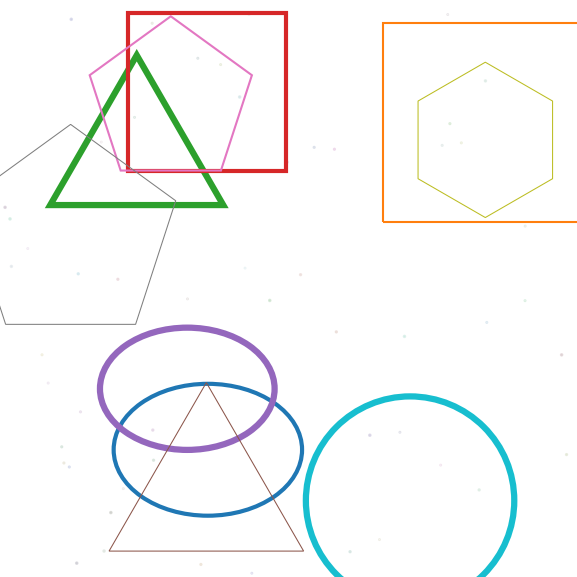[{"shape": "oval", "thickness": 2, "radius": 0.82, "center": [0.36, 0.22]}, {"shape": "square", "thickness": 1, "radius": 0.86, "center": [0.836, 0.787]}, {"shape": "triangle", "thickness": 3, "radius": 0.87, "center": [0.237, 0.731]}, {"shape": "square", "thickness": 2, "radius": 0.69, "center": [0.359, 0.84]}, {"shape": "oval", "thickness": 3, "radius": 0.76, "center": [0.324, 0.326]}, {"shape": "triangle", "thickness": 0.5, "radius": 0.97, "center": [0.357, 0.142]}, {"shape": "pentagon", "thickness": 1, "radius": 0.74, "center": [0.296, 0.823]}, {"shape": "pentagon", "thickness": 0.5, "radius": 0.96, "center": [0.122, 0.592]}, {"shape": "hexagon", "thickness": 0.5, "radius": 0.67, "center": [0.84, 0.757]}, {"shape": "circle", "thickness": 3, "radius": 0.9, "center": [0.71, 0.132]}]